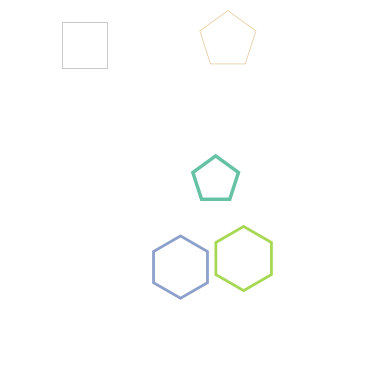[{"shape": "pentagon", "thickness": 2.5, "radius": 0.31, "center": [0.56, 0.533]}, {"shape": "hexagon", "thickness": 2, "radius": 0.4, "center": [0.469, 0.306]}, {"shape": "hexagon", "thickness": 2, "radius": 0.42, "center": [0.633, 0.328]}, {"shape": "pentagon", "thickness": 0.5, "radius": 0.38, "center": [0.592, 0.896]}, {"shape": "square", "thickness": 0.5, "radius": 0.3, "center": [0.22, 0.883]}]